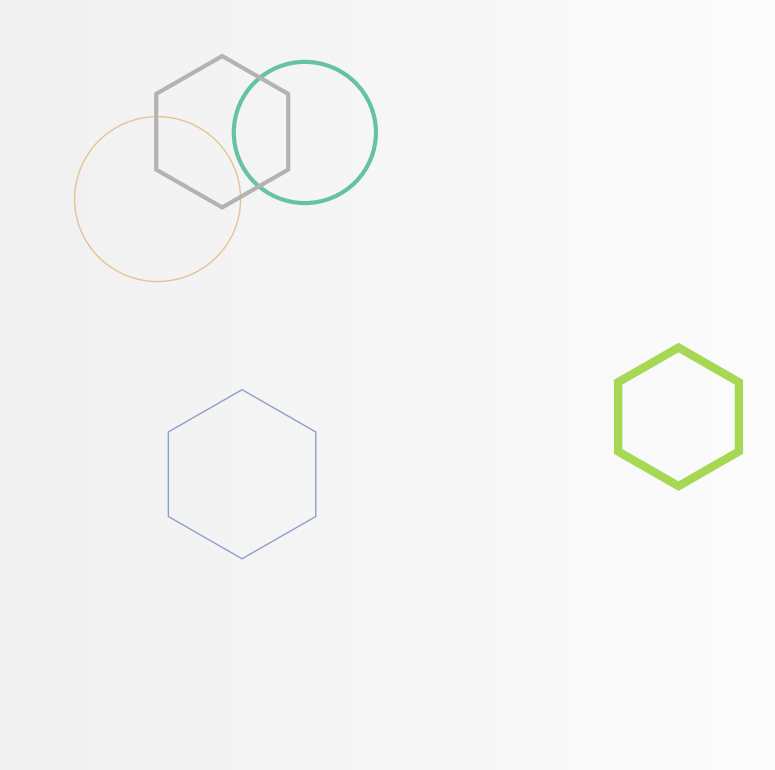[{"shape": "circle", "thickness": 1.5, "radius": 0.46, "center": [0.393, 0.828]}, {"shape": "hexagon", "thickness": 0.5, "radius": 0.55, "center": [0.312, 0.384]}, {"shape": "hexagon", "thickness": 3, "radius": 0.45, "center": [0.876, 0.459]}, {"shape": "circle", "thickness": 0.5, "radius": 0.54, "center": [0.203, 0.741]}, {"shape": "hexagon", "thickness": 1.5, "radius": 0.49, "center": [0.287, 0.829]}]